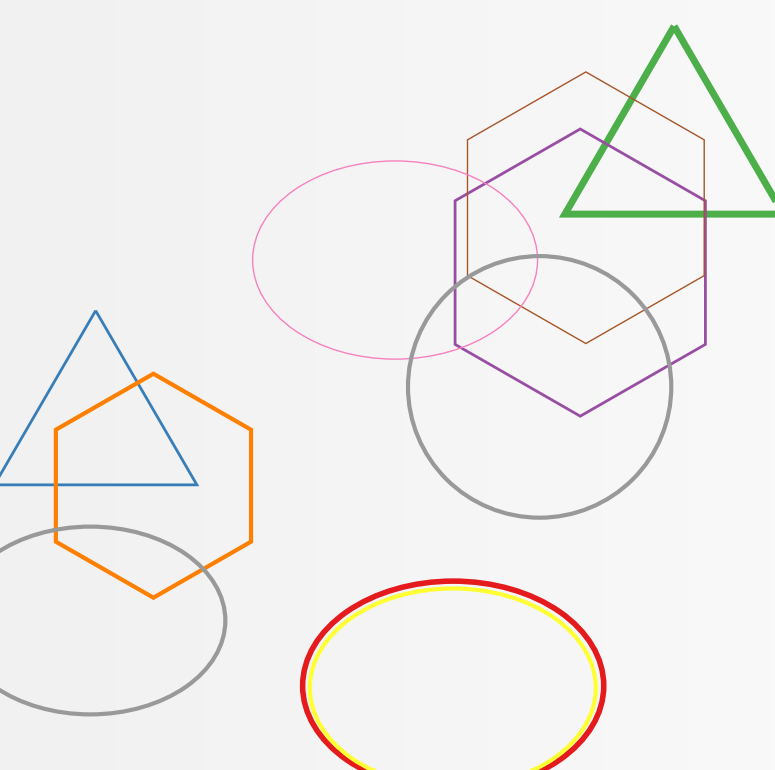[{"shape": "oval", "thickness": 2, "radius": 0.97, "center": [0.585, 0.109]}, {"shape": "triangle", "thickness": 1, "radius": 0.75, "center": [0.123, 0.446]}, {"shape": "triangle", "thickness": 2.5, "radius": 0.81, "center": [0.87, 0.803]}, {"shape": "hexagon", "thickness": 1, "radius": 0.93, "center": [0.749, 0.646]}, {"shape": "hexagon", "thickness": 1.5, "radius": 0.73, "center": [0.198, 0.369]}, {"shape": "oval", "thickness": 1.5, "radius": 0.92, "center": [0.584, 0.107]}, {"shape": "hexagon", "thickness": 0.5, "radius": 0.88, "center": [0.756, 0.73]}, {"shape": "oval", "thickness": 0.5, "radius": 0.92, "center": [0.51, 0.662]}, {"shape": "oval", "thickness": 1.5, "radius": 0.87, "center": [0.117, 0.194]}, {"shape": "circle", "thickness": 1.5, "radius": 0.85, "center": [0.696, 0.498]}]